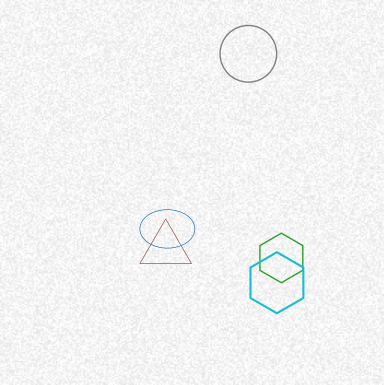[{"shape": "oval", "thickness": 0.5, "radius": 0.36, "center": [0.435, 0.405]}, {"shape": "hexagon", "thickness": 1, "radius": 0.32, "center": [0.731, 0.33]}, {"shape": "triangle", "thickness": 0.5, "radius": 0.39, "center": [0.43, 0.354]}, {"shape": "circle", "thickness": 1, "radius": 0.37, "center": [0.645, 0.86]}, {"shape": "hexagon", "thickness": 1.5, "radius": 0.4, "center": [0.719, 0.266]}]